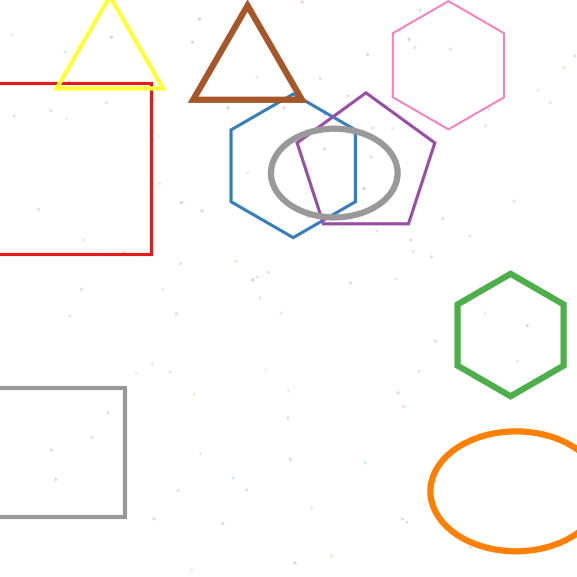[{"shape": "square", "thickness": 1.5, "radius": 0.74, "center": [0.114, 0.707]}, {"shape": "hexagon", "thickness": 1.5, "radius": 0.62, "center": [0.508, 0.712]}, {"shape": "hexagon", "thickness": 3, "radius": 0.53, "center": [0.884, 0.419]}, {"shape": "pentagon", "thickness": 1.5, "radius": 0.63, "center": [0.634, 0.713]}, {"shape": "oval", "thickness": 3, "radius": 0.74, "center": [0.894, 0.148]}, {"shape": "triangle", "thickness": 2, "radius": 0.53, "center": [0.19, 0.899]}, {"shape": "triangle", "thickness": 3, "radius": 0.54, "center": [0.429, 0.881]}, {"shape": "hexagon", "thickness": 1, "radius": 0.56, "center": [0.776, 0.886]}, {"shape": "oval", "thickness": 3, "radius": 0.55, "center": [0.579, 0.699]}, {"shape": "square", "thickness": 2, "radius": 0.56, "center": [0.105, 0.216]}]